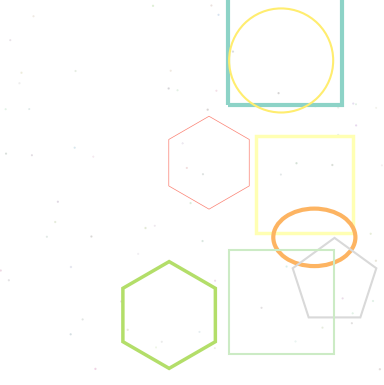[{"shape": "square", "thickness": 3, "radius": 0.74, "center": [0.74, 0.876]}, {"shape": "square", "thickness": 2.5, "radius": 0.63, "center": [0.791, 0.52]}, {"shape": "hexagon", "thickness": 0.5, "radius": 0.6, "center": [0.543, 0.577]}, {"shape": "oval", "thickness": 3, "radius": 0.53, "center": [0.816, 0.384]}, {"shape": "hexagon", "thickness": 2.5, "radius": 0.69, "center": [0.439, 0.182]}, {"shape": "pentagon", "thickness": 1.5, "radius": 0.57, "center": [0.869, 0.268]}, {"shape": "square", "thickness": 1.5, "radius": 0.68, "center": [0.731, 0.215]}, {"shape": "circle", "thickness": 1.5, "radius": 0.68, "center": [0.73, 0.843]}]